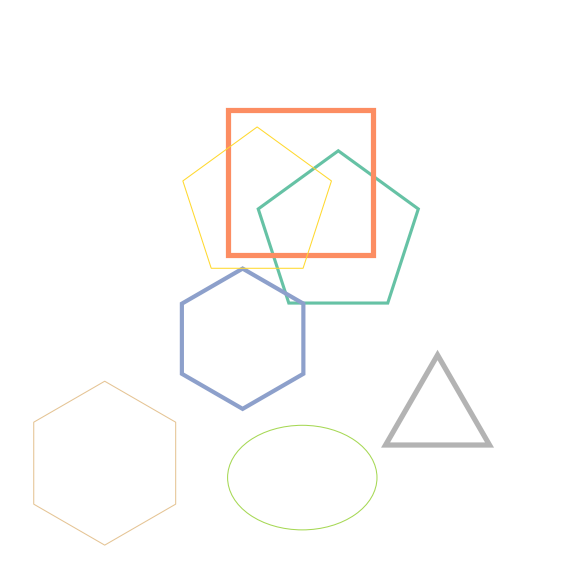[{"shape": "pentagon", "thickness": 1.5, "radius": 0.73, "center": [0.586, 0.592]}, {"shape": "square", "thickness": 2.5, "radius": 0.63, "center": [0.52, 0.683]}, {"shape": "hexagon", "thickness": 2, "radius": 0.61, "center": [0.42, 0.413]}, {"shape": "oval", "thickness": 0.5, "radius": 0.65, "center": [0.523, 0.172]}, {"shape": "pentagon", "thickness": 0.5, "radius": 0.68, "center": [0.445, 0.644]}, {"shape": "hexagon", "thickness": 0.5, "radius": 0.71, "center": [0.181, 0.197]}, {"shape": "triangle", "thickness": 2.5, "radius": 0.52, "center": [0.758, 0.281]}]